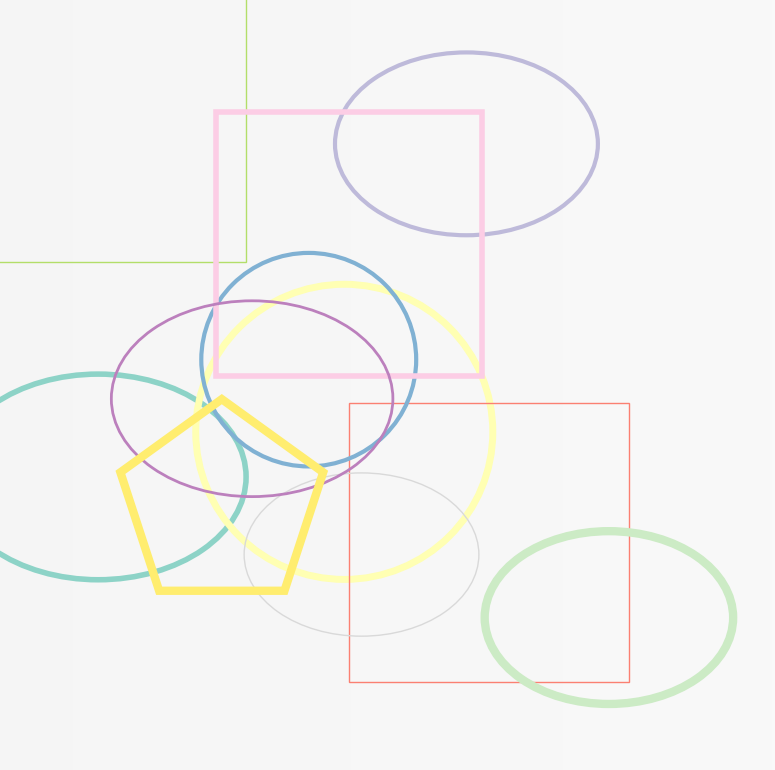[{"shape": "oval", "thickness": 2, "radius": 0.95, "center": [0.127, 0.381]}, {"shape": "circle", "thickness": 2.5, "radius": 0.96, "center": [0.444, 0.439]}, {"shape": "oval", "thickness": 1.5, "radius": 0.85, "center": [0.602, 0.813]}, {"shape": "square", "thickness": 0.5, "radius": 0.9, "center": [0.631, 0.295]}, {"shape": "circle", "thickness": 1.5, "radius": 0.69, "center": [0.398, 0.533]}, {"shape": "square", "thickness": 0.5, "radius": 0.95, "center": [0.128, 0.849]}, {"shape": "square", "thickness": 2, "radius": 0.86, "center": [0.451, 0.683]}, {"shape": "oval", "thickness": 0.5, "radius": 0.76, "center": [0.466, 0.28]}, {"shape": "oval", "thickness": 1, "radius": 0.91, "center": [0.325, 0.482]}, {"shape": "oval", "thickness": 3, "radius": 0.8, "center": [0.786, 0.198]}, {"shape": "pentagon", "thickness": 3, "radius": 0.69, "center": [0.286, 0.344]}]